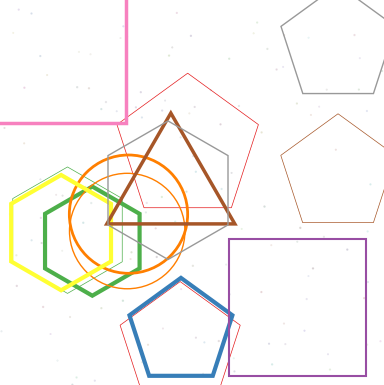[{"shape": "pentagon", "thickness": 0.5, "radius": 0.97, "center": [0.487, 0.617]}, {"shape": "pentagon", "thickness": 0.5, "radius": 0.82, "center": [0.468, 0.105]}, {"shape": "pentagon", "thickness": 3, "radius": 0.7, "center": [0.47, 0.138]}, {"shape": "hexagon", "thickness": 0.5, "radius": 0.82, "center": [0.175, 0.402]}, {"shape": "hexagon", "thickness": 3, "radius": 0.71, "center": [0.24, 0.374]}, {"shape": "square", "thickness": 1.5, "radius": 0.89, "center": [0.773, 0.201]}, {"shape": "circle", "thickness": 2, "radius": 0.77, "center": [0.334, 0.444]}, {"shape": "circle", "thickness": 1, "radius": 0.75, "center": [0.33, 0.4]}, {"shape": "hexagon", "thickness": 3, "radius": 0.75, "center": [0.159, 0.396]}, {"shape": "triangle", "thickness": 2.5, "radius": 0.96, "center": [0.444, 0.514]}, {"shape": "pentagon", "thickness": 0.5, "radius": 0.78, "center": [0.878, 0.548]}, {"shape": "square", "thickness": 2.5, "radius": 1.0, "center": [0.129, 0.879]}, {"shape": "hexagon", "thickness": 1, "radius": 0.9, "center": [0.436, 0.506]}, {"shape": "pentagon", "thickness": 1, "radius": 0.78, "center": [0.878, 0.883]}]